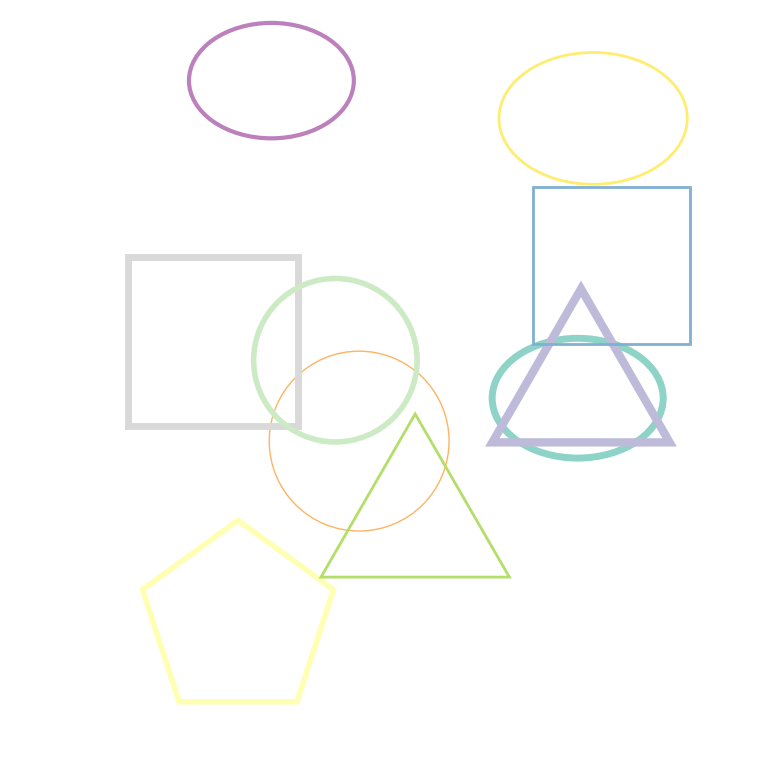[{"shape": "oval", "thickness": 2.5, "radius": 0.56, "center": [0.75, 0.483]}, {"shape": "pentagon", "thickness": 2, "radius": 0.65, "center": [0.309, 0.194]}, {"shape": "triangle", "thickness": 3, "radius": 0.66, "center": [0.755, 0.492]}, {"shape": "square", "thickness": 1, "radius": 0.51, "center": [0.794, 0.655]}, {"shape": "circle", "thickness": 0.5, "radius": 0.58, "center": [0.466, 0.427]}, {"shape": "triangle", "thickness": 1, "radius": 0.71, "center": [0.539, 0.321]}, {"shape": "square", "thickness": 2.5, "radius": 0.55, "center": [0.276, 0.557]}, {"shape": "oval", "thickness": 1.5, "radius": 0.54, "center": [0.352, 0.895]}, {"shape": "circle", "thickness": 2, "radius": 0.53, "center": [0.436, 0.532]}, {"shape": "oval", "thickness": 1, "radius": 0.61, "center": [0.77, 0.846]}]